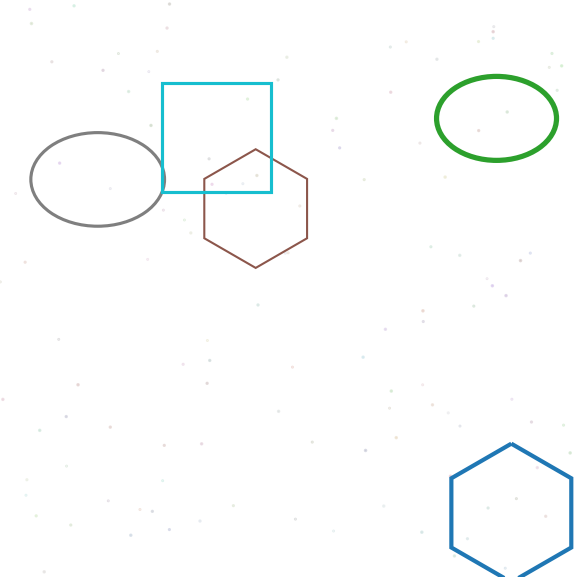[{"shape": "hexagon", "thickness": 2, "radius": 0.6, "center": [0.885, 0.111]}, {"shape": "oval", "thickness": 2.5, "radius": 0.52, "center": [0.86, 0.794]}, {"shape": "hexagon", "thickness": 1, "radius": 0.51, "center": [0.443, 0.638]}, {"shape": "oval", "thickness": 1.5, "radius": 0.58, "center": [0.169, 0.688]}, {"shape": "square", "thickness": 1.5, "radius": 0.47, "center": [0.375, 0.76]}]